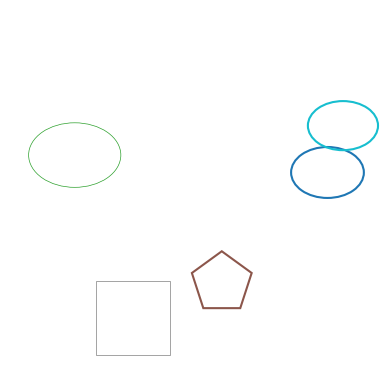[{"shape": "oval", "thickness": 1.5, "radius": 0.47, "center": [0.851, 0.552]}, {"shape": "oval", "thickness": 0.5, "radius": 0.6, "center": [0.194, 0.597]}, {"shape": "pentagon", "thickness": 1.5, "radius": 0.41, "center": [0.576, 0.266]}, {"shape": "square", "thickness": 0.5, "radius": 0.48, "center": [0.346, 0.174]}, {"shape": "oval", "thickness": 1.5, "radius": 0.46, "center": [0.891, 0.674]}]